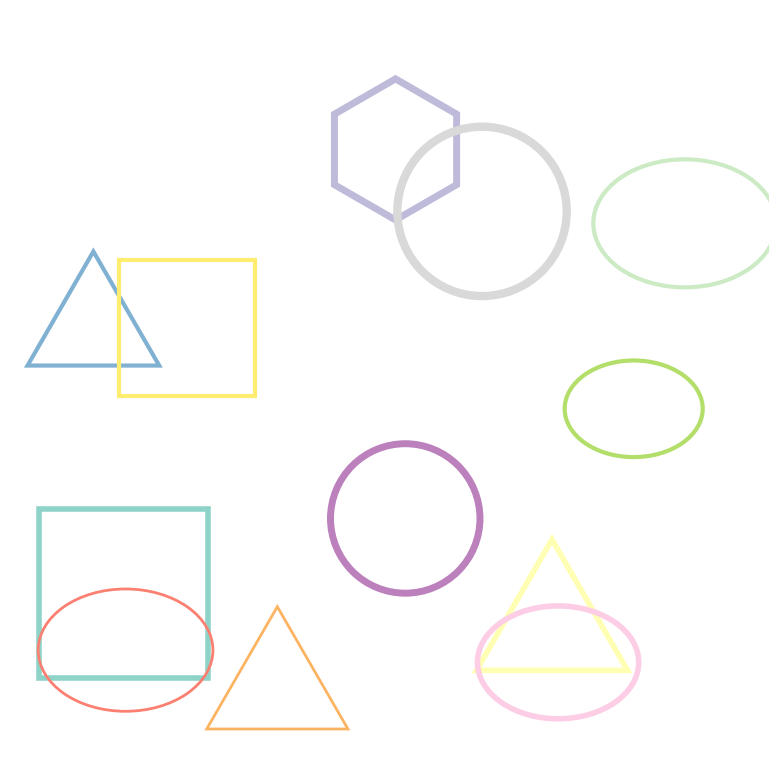[{"shape": "square", "thickness": 2, "radius": 0.55, "center": [0.16, 0.23]}, {"shape": "triangle", "thickness": 2, "radius": 0.57, "center": [0.717, 0.186]}, {"shape": "hexagon", "thickness": 2.5, "radius": 0.46, "center": [0.514, 0.806]}, {"shape": "oval", "thickness": 1, "radius": 0.57, "center": [0.163, 0.156]}, {"shape": "triangle", "thickness": 1.5, "radius": 0.49, "center": [0.121, 0.575]}, {"shape": "triangle", "thickness": 1, "radius": 0.53, "center": [0.36, 0.106]}, {"shape": "oval", "thickness": 1.5, "radius": 0.45, "center": [0.823, 0.469]}, {"shape": "oval", "thickness": 2, "radius": 0.52, "center": [0.725, 0.14]}, {"shape": "circle", "thickness": 3, "radius": 0.55, "center": [0.626, 0.725]}, {"shape": "circle", "thickness": 2.5, "radius": 0.49, "center": [0.526, 0.327]}, {"shape": "oval", "thickness": 1.5, "radius": 0.59, "center": [0.889, 0.71]}, {"shape": "square", "thickness": 1.5, "radius": 0.44, "center": [0.243, 0.574]}]